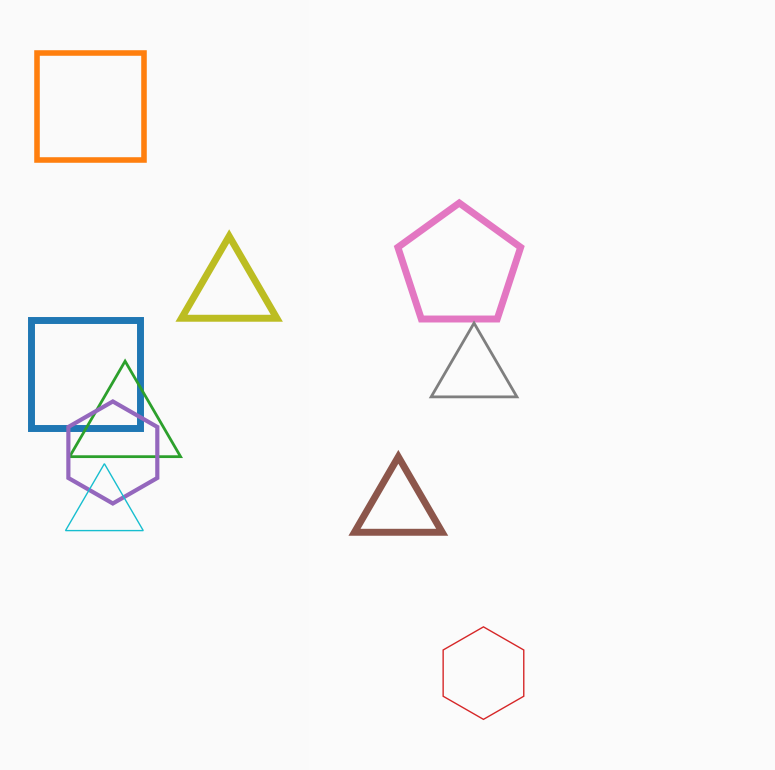[{"shape": "square", "thickness": 2.5, "radius": 0.35, "center": [0.111, 0.514]}, {"shape": "square", "thickness": 2, "radius": 0.35, "center": [0.117, 0.862]}, {"shape": "triangle", "thickness": 1, "radius": 0.41, "center": [0.161, 0.448]}, {"shape": "hexagon", "thickness": 0.5, "radius": 0.3, "center": [0.624, 0.126]}, {"shape": "hexagon", "thickness": 1.5, "radius": 0.33, "center": [0.146, 0.412]}, {"shape": "triangle", "thickness": 2.5, "radius": 0.33, "center": [0.514, 0.341]}, {"shape": "pentagon", "thickness": 2.5, "radius": 0.42, "center": [0.593, 0.653]}, {"shape": "triangle", "thickness": 1, "radius": 0.32, "center": [0.612, 0.517]}, {"shape": "triangle", "thickness": 2.5, "radius": 0.36, "center": [0.296, 0.622]}, {"shape": "triangle", "thickness": 0.5, "radius": 0.29, "center": [0.135, 0.34]}]